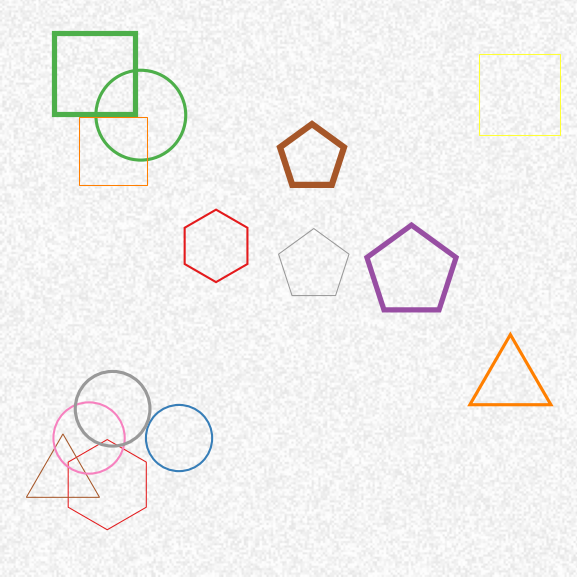[{"shape": "hexagon", "thickness": 1, "radius": 0.31, "center": [0.374, 0.573]}, {"shape": "hexagon", "thickness": 0.5, "radius": 0.39, "center": [0.186, 0.16]}, {"shape": "circle", "thickness": 1, "radius": 0.29, "center": [0.31, 0.241]}, {"shape": "circle", "thickness": 1.5, "radius": 0.39, "center": [0.244, 0.8]}, {"shape": "square", "thickness": 2.5, "radius": 0.35, "center": [0.164, 0.872]}, {"shape": "pentagon", "thickness": 2.5, "radius": 0.41, "center": [0.713, 0.528]}, {"shape": "square", "thickness": 0.5, "radius": 0.29, "center": [0.196, 0.737]}, {"shape": "triangle", "thickness": 1.5, "radius": 0.4, "center": [0.884, 0.339]}, {"shape": "square", "thickness": 0.5, "radius": 0.35, "center": [0.899, 0.836]}, {"shape": "triangle", "thickness": 0.5, "radius": 0.37, "center": [0.109, 0.175]}, {"shape": "pentagon", "thickness": 3, "radius": 0.29, "center": [0.54, 0.726]}, {"shape": "circle", "thickness": 1, "radius": 0.31, "center": [0.154, 0.241]}, {"shape": "circle", "thickness": 1.5, "radius": 0.32, "center": [0.195, 0.291]}, {"shape": "pentagon", "thickness": 0.5, "radius": 0.32, "center": [0.543, 0.539]}]